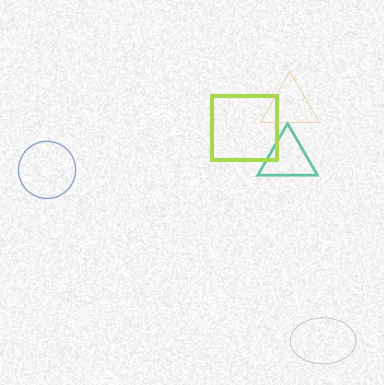[{"shape": "triangle", "thickness": 2, "radius": 0.45, "center": [0.747, 0.59]}, {"shape": "circle", "thickness": 1, "radius": 0.37, "center": [0.122, 0.559]}, {"shape": "square", "thickness": 3, "radius": 0.42, "center": [0.636, 0.668]}, {"shape": "triangle", "thickness": 0.5, "radius": 0.44, "center": [0.753, 0.726]}, {"shape": "oval", "thickness": 0.5, "radius": 0.43, "center": [0.839, 0.115]}]